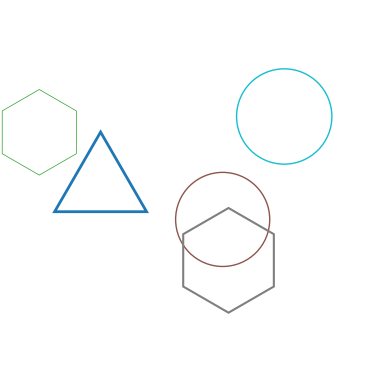[{"shape": "triangle", "thickness": 2, "radius": 0.69, "center": [0.261, 0.519]}, {"shape": "hexagon", "thickness": 0.5, "radius": 0.56, "center": [0.102, 0.656]}, {"shape": "circle", "thickness": 1, "radius": 0.61, "center": [0.578, 0.43]}, {"shape": "hexagon", "thickness": 1.5, "radius": 0.68, "center": [0.594, 0.324]}, {"shape": "circle", "thickness": 1, "radius": 0.62, "center": [0.738, 0.697]}]